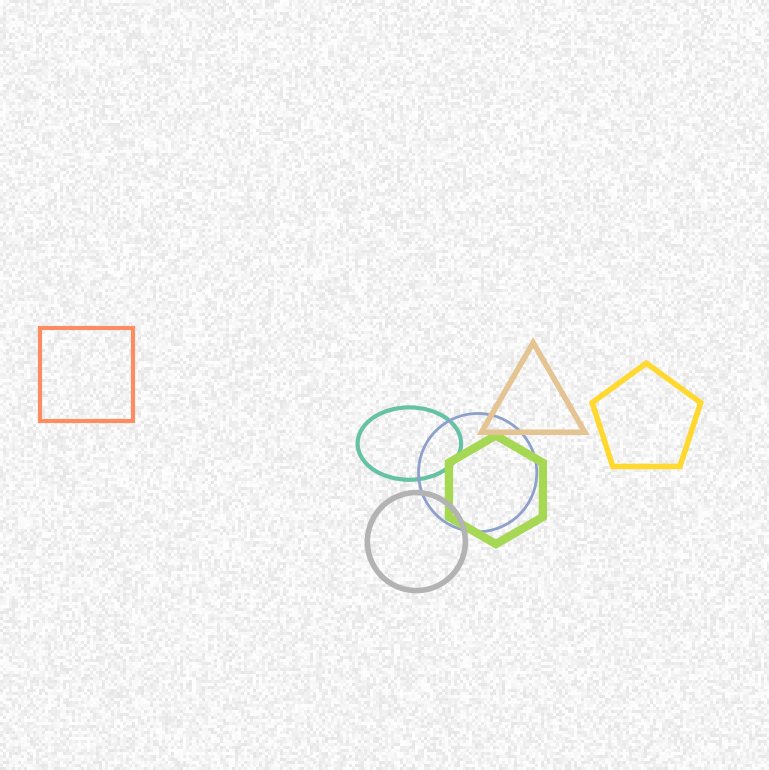[{"shape": "oval", "thickness": 1.5, "radius": 0.34, "center": [0.532, 0.424]}, {"shape": "square", "thickness": 1.5, "radius": 0.3, "center": [0.113, 0.514]}, {"shape": "circle", "thickness": 1, "radius": 0.38, "center": [0.62, 0.386]}, {"shape": "hexagon", "thickness": 3, "radius": 0.35, "center": [0.644, 0.364]}, {"shape": "pentagon", "thickness": 2, "radius": 0.37, "center": [0.839, 0.454]}, {"shape": "triangle", "thickness": 2, "radius": 0.39, "center": [0.692, 0.477]}, {"shape": "circle", "thickness": 2, "radius": 0.32, "center": [0.541, 0.297]}]